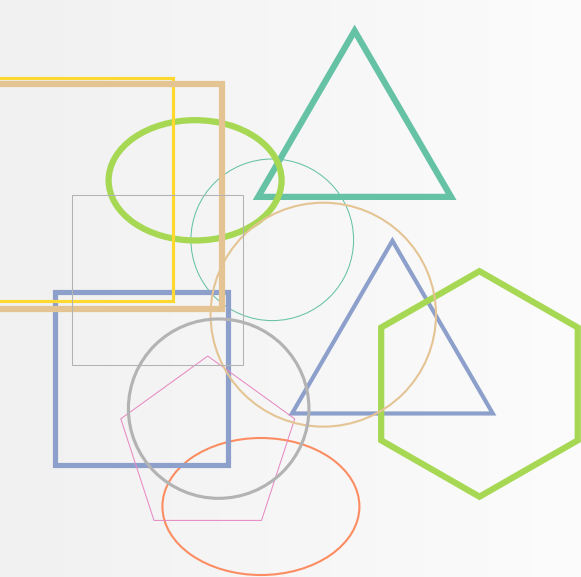[{"shape": "circle", "thickness": 0.5, "radius": 0.7, "center": [0.468, 0.584]}, {"shape": "triangle", "thickness": 3, "radius": 0.96, "center": [0.61, 0.754]}, {"shape": "oval", "thickness": 1, "radius": 0.85, "center": [0.449, 0.122]}, {"shape": "square", "thickness": 2.5, "radius": 0.75, "center": [0.244, 0.343]}, {"shape": "triangle", "thickness": 2, "radius": 1.0, "center": [0.675, 0.383]}, {"shape": "pentagon", "thickness": 0.5, "radius": 0.79, "center": [0.357, 0.225]}, {"shape": "oval", "thickness": 3, "radius": 0.74, "center": [0.336, 0.687]}, {"shape": "hexagon", "thickness": 3, "radius": 0.98, "center": [0.825, 0.334]}, {"shape": "square", "thickness": 1.5, "radius": 0.97, "center": [0.104, 0.671]}, {"shape": "circle", "thickness": 1, "radius": 0.97, "center": [0.556, 0.454]}, {"shape": "square", "thickness": 3, "radius": 0.97, "center": [0.187, 0.659]}, {"shape": "circle", "thickness": 1.5, "radius": 0.78, "center": [0.376, 0.292]}, {"shape": "square", "thickness": 0.5, "radius": 0.73, "center": [0.271, 0.514]}]